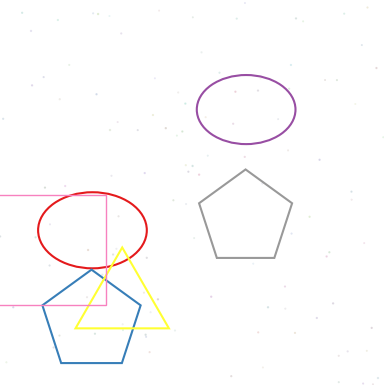[{"shape": "oval", "thickness": 1.5, "radius": 0.71, "center": [0.24, 0.402]}, {"shape": "pentagon", "thickness": 1.5, "radius": 0.67, "center": [0.238, 0.165]}, {"shape": "oval", "thickness": 1.5, "radius": 0.64, "center": [0.639, 0.715]}, {"shape": "triangle", "thickness": 1.5, "radius": 0.7, "center": [0.317, 0.217]}, {"shape": "square", "thickness": 1, "radius": 0.71, "center": [0.134, 0.35]}, {"shape": "pentagon", "thickness": 1.5, "radius": 0.64, "center": [0.638, 0.433]}]